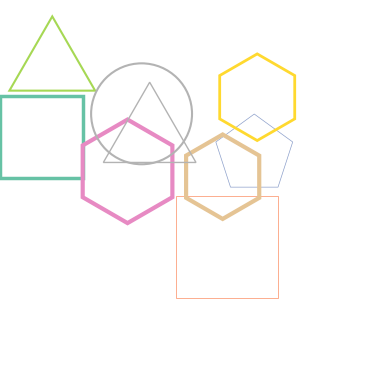[{"shape": "square", "thickness": 2.5, "radius": 0.54, "center": [0.107, 0.644]}, {"shape": "square", "thickness": 0.5, "radius": 0.66, "center": [0.59, 0.358]}, {"shape": "pentagon", "thickness": 0.5, "radius": 0.52, "center": [0.66, 0.599]}, {"shape": "hexagon", "thickness": 3, "radius": 0.67, "center": [0.331, 0.555]}, {"shape": "triangle", "thickness": 1.5, "radius": 0.64, "center": [0.136, 0.829]}, {"shape": "hexagon", "thickness": 2, "radius": 0.56, "center": [0.668, 0.747]}, {"shape": "hexagon", "thickness": 3, "radius": 0.55, "center": [0.578, 0.541]}, {"shape": "circle", "thickness": 1.5, "radius": 0.66, "center": [0.368, 0.704]}, {"shape": "triangle", "thickness": 1, "radius": 0.69, "center": [0.389, 0.647]}]